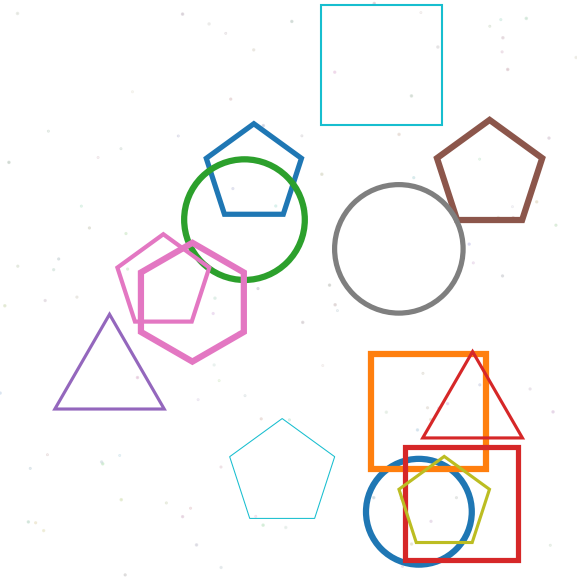[{"shape": "pentagon", "thickness": 2.5, "radius": 0.43, "center": [0.44, 0.698]}, {"shape": "circle", "thickness": 3, "radius": 0.46, "center": [0.725, 0.113]}, {"shape": "square", "thickness": 3, "radius": 0.5, "center": [0.742, 0.286]}, {"shape": "circle", "thickness": 3, "radius": 0.52, "center": [0.423, 0.619]}, {"shape": "triangle", "thickness": 1.5, "radius": 0.5, "center": [0.818, 0.291]}, {"shape": "square", "thickness": 2.5, "radius": 0.49, "center": [0.799, 0.128]}, {"shape": "triangle", "thickness": 1.5, "radius": 0.55, "center": [0.19, 0.346]}, {"shape": "pentagon", "thickness": 3, "radius": 0.48, "center": [0.848, 0.696]}, {"shape": "hexagon", "thickness": 3, "radius": 0.51, "center": [0.333, 0.476]}, {"shape": "pentagon", "thickness": 2, "radius": 0.42, "center": [0.283, 0.51]}, {"shape": "circle", "thickness": 2.5, "radius": 0.56, "center": [0.691, 0.568]}, {"shape": "pentagon", "thickness": 1.5, "radius": 0.41, "center": [0.769, 0.126]}, {"shape": "square", "thickness": 1, "radius": 0.52, "center": [0.661, 0.887]}, {"shape": "pentagon", "thickness": 0.5, "radius": 0.48, "center": [0.489, 0.179]}]